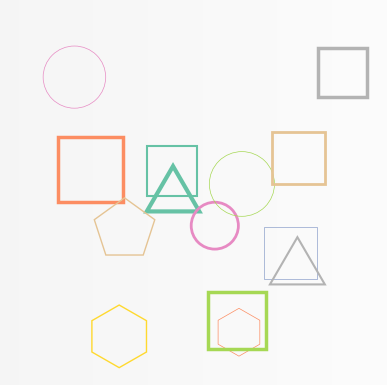[{"shape": "square", "thickness": 1.5, "radius": 0.33, "center": [0.444, 0.555]}, {"shape": "triangle", "thickness": 3, "radius": 0.39, "center": [0.447, 0.49]}, {"shape": "hexagon", "thickness": 0.5, "radius": 0.31, "center": [0.617, 0.137]}, {"shape": "square", "thickness": 2.5, "radius": 0.42, "center": [0.233, 0.559]}, {"shape": "square", "thickness": 0.5, "radius": 0.34, "center": [0.75, 0.343]}, {"shape": "circle", "thickness": 2, "radius": 0.3, "center": [0.554, 0.414]}, {"shape": "circle", "thickness": 0.5, "radius": 0.4, "center": [0.192, 0.8]}, {"shape": "square", "thickness": 2.5, "radius": 0.37, "center": [0.612, 0.168]}, {"shape": "circle", "thickness": 0.5, "radius": 0.42, "center": [0.624, 0.522]}, {"shape": "hexagon", "thickness": 1, "radius": 0.41, "center": [0.308, 0.126]}, {"shape": "square", "thickness": 2, "radius": 0.34, "center": [0.77, 0.588]}, {"shape": "pentagon", "thickness": 1, "radius": 0.41, "center": [0.321, 0.404]}, {"shape": "square", "thickness": 2.5, "radius": 0.32, "center": [0.884, 0.812]}, {"shape": "triangle", "thickness": 1.5, "radius": 0.41, "center": [0.767, 0.302]}]